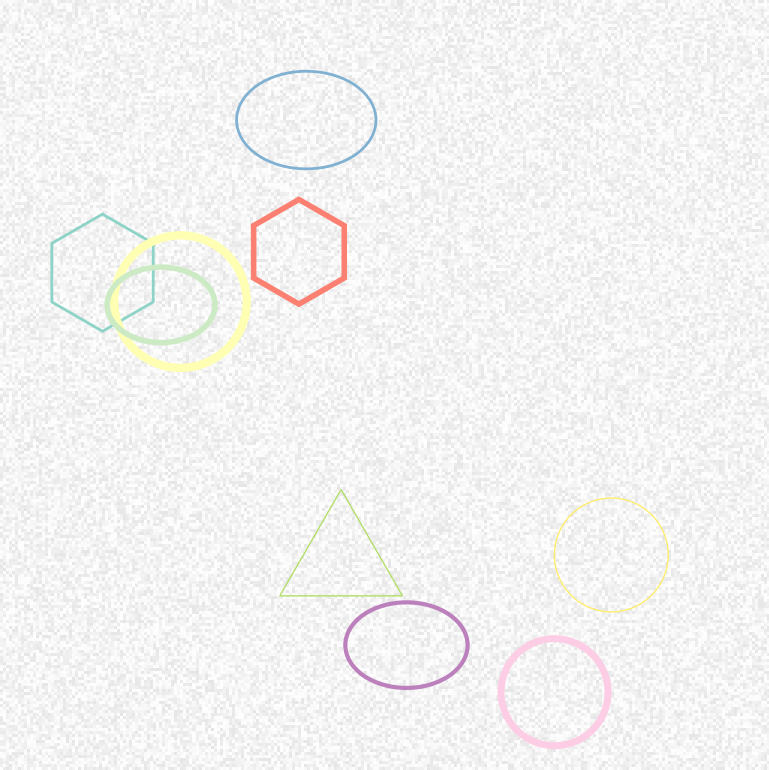[{"shape": "hexagon", "thickness": 1, "radius": 0.38, "center": [0.133, 0.646]}, {"shape": "circle", "thickness": 3, "radius": 0.43, "center": [0.234, 0.608]}, {"shape": "hexagon", "thickness": 2, "radius": 0.34, "center": [0.388, 0.673]}, {"shape": "oval", "thickness": 1, "radius": 0.45, "center": [0.398, 0.844]}, {"shape": "triangle", "thickness": 0.5, "radius": 0.46, "center": [0.443, 0.272]}, {"shape": "circle", "thickness": 2.5, "radius": 0.35, "center": [0.72, 0.101]}, {"shape": "oval", "thickness": 1.5, "radius": 0.4, "center": [0.528, 0.162]}, {"shape": "oval", "thickness": 2, "radius": 0.35, "center": [0.209, 0.604]}, {"shape": "circle", "thickness": 0.5, "radius": 0.37, "center": [0.794, 0.279]}]